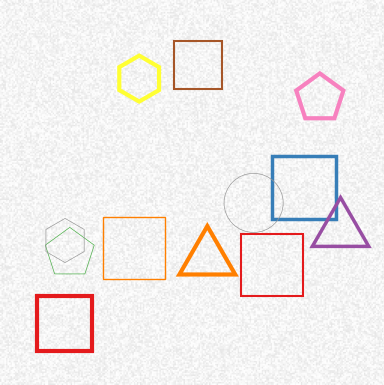[{"shape": "square", "thickness": 1.5, "radius": 0.4, "center": [0.707, 0.312]}, {"shape": "square", "thickness": 3, "radius": 0.36, "center": [0.168, 0.159]}, {"shape": "square", "thickness": 2.5, "radius": 0.41, "center": [0.79, 0.512]}, {"shape": "pentagon", "thickness": 0.5, "radius": 0.33, "center": [0.181, 0.343]}, {"shape": "triangle", "thickness": 2.5, "radius": 0.42, "center": [0.885, 0.402]}, {"shape": "triangle", "thickness": 3, "radius": 0.42, "center": [0.538, 0.329]}, {"shape": "square", "thickness": 1, "radius": 0.4, "center": [0.347, 0.355]}, {"shape": "hexagon", "thickness": 3, "radius": 0.3, "center": [0.361, 0.796]}, {"shape": "square", "thickness": 1.5, "radius": 0.31, "center": [0.514, 0.831]}, {"shape": "pentagon", "thickness": 3, "radius": 0.32, "center": [0.831, 0.745]}, {"shape": "circle", "thickness": 0.5, "radius": 0.38, "center": [0.659, 0.473]}, {"shape": "hexagon", "thickness": 0.5, "radius": 0.29, "center": [0.169, 0.375]}]